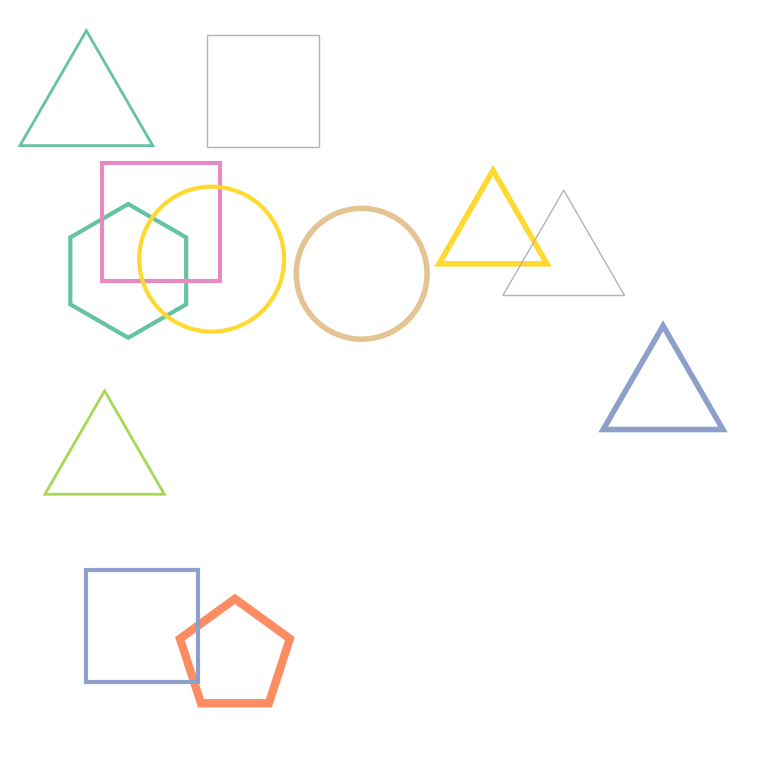[{"shape": "triangle", "thickness": 1, "radius": 0.5, "center": [0.112, 0.861]}, {"shape": "hexagon", "thickness": 1.5, "radius": 0.43, "center": [0.167, 0.648]}, {"shape": "pentagon", "thickness": 3, "radius": 0.37, "center": [0.305, 0.147]}, {"shape": "square", "thickness": 1.5, "radius": 0.36, "center": [0.184, 0.187]}, {"shape": "triangle", "thickness": 2, "radius": 0.45, "center": [0.861, 0.487]}, {"shape": "square", "thickness": 1.5, "radius": 0.38, "center": [0.209, 0.711]}, {"shape": "triangle", "thickness": 1, "radius": 0.45, "center": [0.136, 0.403]}, {"shape": "triangle", "thickness": 2, "radius": 0.4, "center": [0.64, 0.698]}, {"shape": "circle", "thickness": 1.5, "radius": 0.47, "center": [0.275, 0.663]}, {"shape": "circle", "thickness": 2, "radius": 0.42, "center": [0.47, 0.644]}, {"shape": "triangle", "thickness": 0.5, "radius": 0.46, "center": [0.732, 0.662]}, {"shape": "square", "thickness": 0.5, "radius": 0.36, "center": [0.342, 0.882]}]